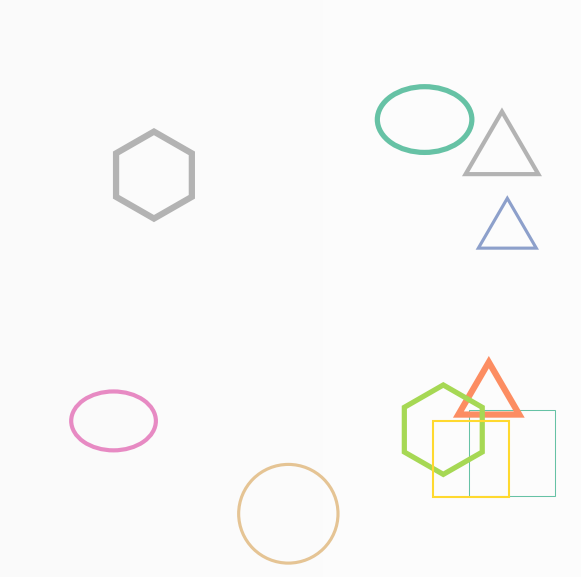[{"shape": "square", "thickness": 0.5, "radius": 0.37, "center": [0.881, 0.215]}, {"shape": "oval", "thickness": 2.5, "radius": 0.41, "center": [0.73, 0.792]}, {"shape": "triangle", "thickness": 3, "radius": 0.3, "center": [0.841, 0.312]}, {"shape": "triangle", "thickness": 1.5, "radius": 0.29, "center": [0.873, 0.598]}, {"shape": "oval", "thickness": 2, "radius": 0.36, "center": [0.195, 0.27]}, {"shape": "hexagon", "thickness": 2.5, "radius": 0.39, "center": [0.763, 0.255]}, {"shape": "square", "thickness": 1, "radius": 0.33, "center": [0.81, 0.204]}, {"shape": "circle", "thickness": 1.5, "radius": 0.43, "center": [0.496, 0.11]}, {"shape": "hexagon", "thickness": 3, "radius": 0.38, "center": [0.265, 0.696]}, {"shape": "triangle", "thickness": 2, "radius": 0.36, "center": [0.864, 0.734]}]